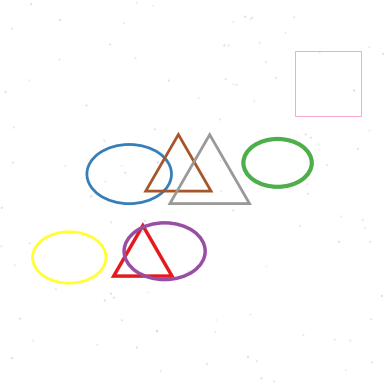[{"shape": "triangle", "thickness": 2.5, "radius": 0.44, "center": [0.371, 0.327]}, {"shape": "oval", "thickness": 2, "radius": 0.55, "center": [0.336, 0.548]}, {"shape": "oval", "thickness": 3, "radius": 0.44, "center": [0.721, 0.577]}, {"shape": "oval", "thickness": 2.5, "radius": 0.53, "center": [0.428, 0.348]}, {"shape": "oval", "thickness": 2, "radius": 0.48, "center": [0.18, 0.331]}, {"shape": "triangle", "thickness": 2, "radius": 0.49, "center": [0.463, 0.553]}, {"shape": "square", "thickness": 0.5, "radius": 0.42, "center": [0.852, 0.783]}, {"shape": "triangle", "thickness": 2, "radius": 0.6, "center": [0.545, 0.531]}]